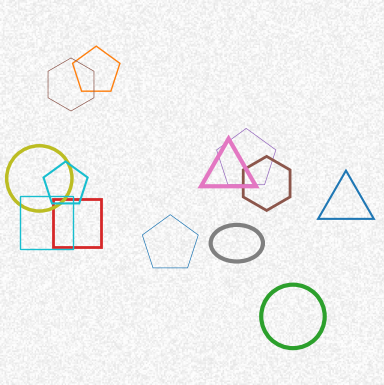[{"shape": "pentagon", "thickness": 0.5, "radius": 0.38, "center": [0.442, 0.366]}, {"shape": "triangle", "thickness": 1.5, "radius": 0.42, "center": [0.899, 0.473]}, {"shape": "pentagon", "thickness": 1, "radius": 0.32, "center": [0.25, 0.815]}, {"shape": "circle", "thickness": 3, "radius": 0.41, "center": [0.761, 0.178]}, {"shape": "square", "thickness": 2, "radius": 0.31, "center": [0.2, 0.421]}, {"shape": "pentagon", "thickness": 0.5, "radius": 0.4, "center": [0.64, 0.586]}, {"shape": "hexagon", "thickness": 0.5, "radius": 0.34, "center": [0.184, 0.781]}, {"shape": "hexagon", "thickness": 2, "radius": 0.35, "center": [0.693, 0.524]}, {"shape": "triangle", "thickness": 3, "radius": 0.41, "center": [0.594, 0.557]}, {"shape": "oval", "thickness": 3, "radius": 0.34, "center": [0.615, 0.368]}, {"shape": "circle", "thickness": 2.5, "radius": 0.42, "center": [0.102, 0.537]}, {"shape": "square", "thickness": 1, "radius": 0.35, "center": [0.12, 0.423]}, {"shape": "pentagon", "thickness": 1.5, "radius": 0.3, "center": [0.17, 0.52]}]